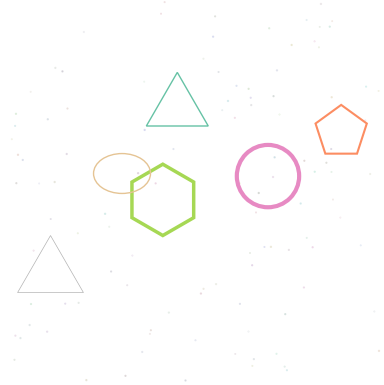[{"shape": "triangle", "thickness": 1, "radius": 0.46, "center": [0.461, 0.719]}, {"shape": "pentagon", "thickness": 1.5, "radius": 0.35, "center": [0.886, 0.658]}, {"shape": "circle", "thickness": 3, "radius": 0.4, "center": [0.696, 0.543]}, {"shape": "hexagon", "thickness": 2.5, "radius": 0.46, "center": [0.423, 0.481]}, {"shape": "oval", "thickness": 1, "radius": 0.37, "center": [0.317, 0.549]}, {"shape": "triangle", "thickness": 0.5, "radius": 0.49, "center": [0.131, 0.289]}]